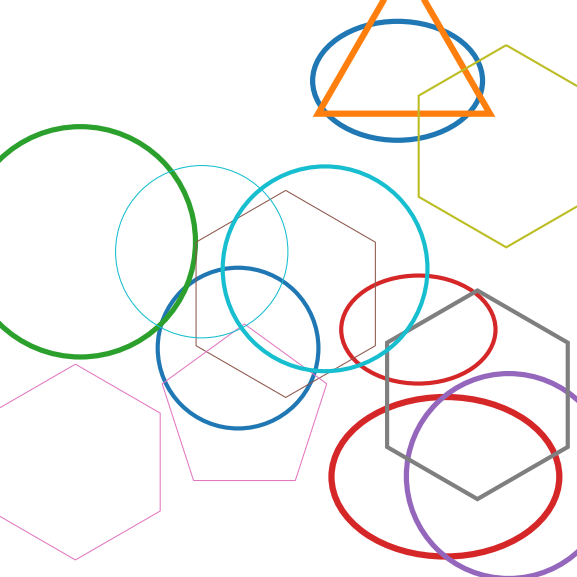[{"shape": "circle", "thickness": 2, "radius": 0.7, "center": [0.412, 0.396]}, {"shape": "oval", "thickness": 2.5, "radius": 0.74, "center": [0.688, 0.859]}, {"shape": "triangle", "thickness": 3, "radius": 0.86, "center": [0.7, 0.888]}, {"shape": "circle", "thickness": 2.5, "radius": 1.0, "center": [0.139, 0.58]}, {"shape": "oval", "thickness": 2, "radius": 0.67, "center": [0.724, 0.428]}, {"shape": "oval", "thickness": 3, "radius": 0.99, "center": [0.771, 0.174]}, {"shape": "circle", "thickness": 2.5, "radius": 0.89, "center": [0.881, 0.175]}, {"shape": "hexagon", "thickness": 0.5, "radius": 0.9, "center": [0.495, 0.49]}, {"shape": "pentagon", "thickness": 0.5, "radius": 0.75, "center": [0.423, 0.288]}, {"shape": "hexagon", "thickness": 0.5, "radius": 0.85, "center": [0.131, 0.199]}, {"shape": "hexagon", "thickness": 2, "radius": 0.9, "center": [0.827, 0.315]}, {"shape": "hexagon", "thickness": 1, "radius": 0.88, "center": [0.877, 0.746]}, {"shape": "circle", "thickness": 0.5, "radius": 0.75, "center": [0.349, 0.563]}, {"shape": "circle", "thickness": 2, "radius": 0.89, "center": [0.563, 0.534]}]